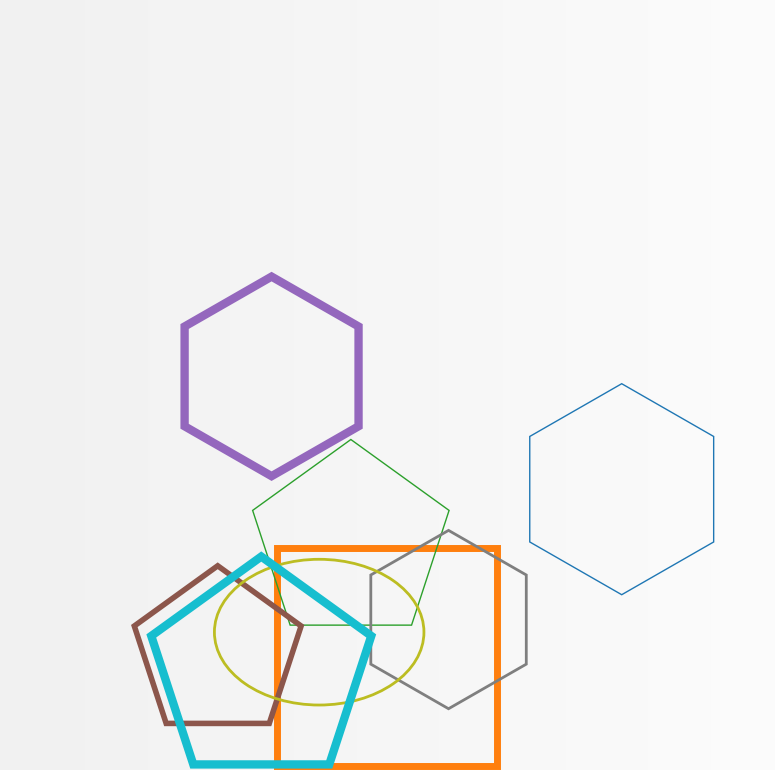[{"shape": "hexagon", "thickness": 0.5, "radius": 0.69, "center": [0.802, 0.365]}, {"shape": "square", "thickness": 2.5, "radius": 0.71, "center": [0.499, 0.147]}, {"shape": "pentagon", "thickness": 0.5, "radius": 0.67, "center": [0.453, 0.296]}, {"shape": "hexagon", "thickness": 3, "radius": 0.65, "center": [0.35, 0.511]}, {"shape": "pentagon", "thickness": 2, "radius": 0.57, "center": [0.281, 0.152]}, {"shape": "hexagon", "thickness": 1, "radius": 0.58, "center": [0.579, 0.195]}, {"shape": "oval", "thickness": 1, "radius": 0.68, "center": [0.412, 0.179]}, {"shape": "pentagon", "thickness": 3, "radius": 0.75, "center": [0.337, 0.128]}]